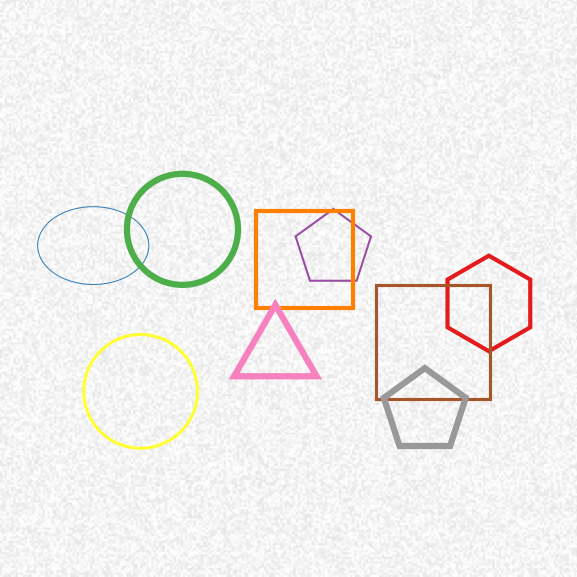[{"shape": "hexagon", "thickness": 2, "radius": 0.41, "center": [0.847, 0.474]}, {"shape": "oval", "thickness": 0.5, "radius": 0.48, "center": [0.161, 0.574]}, {"shape": "circle", "thickness": 3, "radius": 0.48, "center": [0.316, 0.602]}, {"shape": "pentagon", "thickness": 1, "radius": 0.34, "center": [0.577, 0.569]}, {"shape": "square", "thickness": 2, "radius": 0.42, "center": [0.528, 0.55]}, {"shape": "circle", "thickness": 1.5, "radius": 0.49, "center": [0.243, 0.321]}, {"shape": "square", "thickness": 1.5, "radius": 0.49, "center": [0.75, 0.408]}, {"shape": "triangle", "thickness": 3, "radius": 0.41, "center": [0.477, 0.389]}, {"shape": "pentagon", "thickness": 3, "radius": 0.37, "center": [0.736, 0.287]}]